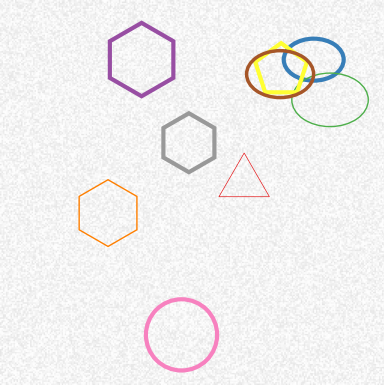[{"shape": "triangle", "thickness": 0.5, "radius": 0.38, "center": [0.634, 0.527]}, {"shape": "oval", "thickness": 3, "radius": 0.39, "center": [0.815, 0.845]}, {"shape": "oval", "thickness": 1, "radius": 0.5, "center": [0.857, 0.741]}, {"shape": "hexagon", "thickness": 3, "radius": 0.48, "center": [0.368, 0.845]}, {"shape": "hexagon", "thickness": 1, "radius": 0.43, "center": [0.281, 0.447]}, {"shape": "pentagon", "thickness": 3, "radius": 0.35, "center": [0.73, 0.817]}, {"shape": "oval", "thickness": 2.5, "radius": 0.44, "center": [0.728, 0.807]}, {"shape": "circle", "thickness": 3, "radius": 0.46, "center": [0.471, 0.13]}, {"shape": "hexagon", "thickness": 3, "radius": 0.38, "center": [0.491, 0.629]}]